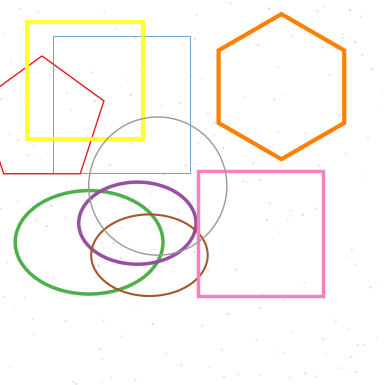[{"shape": "pentagon", "thickness": 1, "radius": 0.85, "center": [0.109, 0.686]}, {"shape": "square", "thickness": 0.5, "radius": 0.89, "center": [0.316, 0.728]}, {"shape": "oval", "thickness": 2.5, "radius": 0.96, "center": [0.231, 0.371]}, {"shape": "oval", "thickness": 2.5, "radius": 0.76, "center": [0.357, 0.42]}, {"shape": "hexagon", "thickness": 3, "radius": 0.94, "center": [0.731, 0.775]}, {"shape": "square", "thickness": 3, "radius": 0.76, "center": [0.221, 0.791]}, {"shape": "oval", "thickness": 1.5, "radius": 0.76, "center": [0.388, 0.337]}, {"shape": "square", "thickness": 2.5, "radius": 0.81, "center": [0.676, 0.395]}, {"shape": "circle", "thickness": 1, "radius": 0.9, "center": [0.41, 0.517]}]